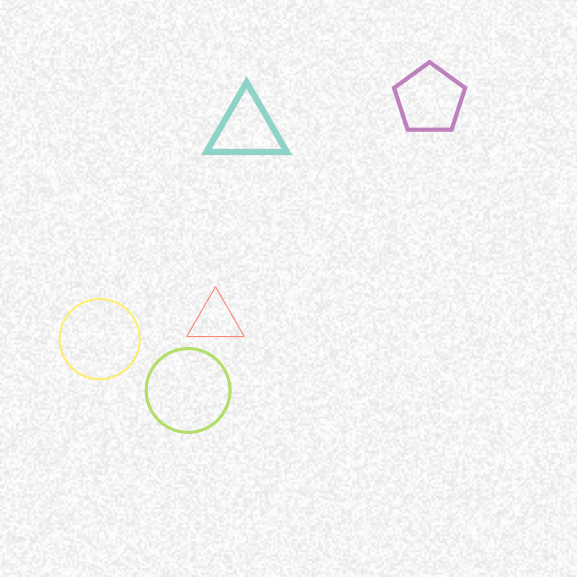[{"shape": "triangle", "thickness": 3, "radius": 0.4, "center": [0.427, 0.776]}, {"shape": "triangle", "thickness": 0.5, "radius": 0.29, "center": [0.373, 0.445]}, {"shape": "circle", "thickness": 1.5, "radius": 0.36, "center": [0.326, 0.323]}, {"shape": "pentagon", "thickness": 2, "radius": 0.32, "center": [0.744, 0.827]}, {"shape": "circle", "thickness": 1, "radius": 0.35, "center": [0.173, 0.412]}]